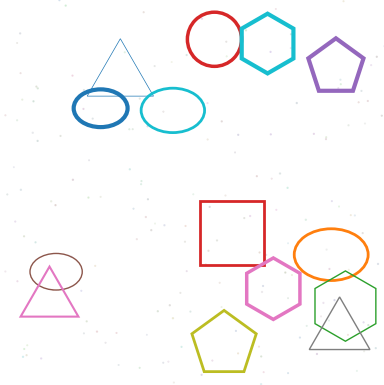[{"shape": "triangle", "thickness": 0.5, "radius": 0.5, "center": [0.313, 0.8]}, {"shape": "oval", "thickness": 3, "radius": 0.35, "center": [0.261, 0.719]}, {"shape": "oval", "thickness": 2, "radius": 0.48, "center": [0.86, 0.339]}, {"shape": "hexagon", "thickness": 1, "radius": 0.46, "center": [0.897, 0.205]}, {"shape": "square", "thickness": 2, "radius": 0.42, "center": [0.603, 0.395]}, {"shape": "circle", "thickness": 2.5, "radius": 0.35, "center": [0.557, 0.898]}, {"shape": "pentagon", "thickness": 3, "radius": 0.38, "center": [0.873, 0.825]}, {"shape": "oval", "thickness": 1, "radius": 0.34, "center": [0.146, 0.294]}, {"shape": "triangle", "thickness": 1.5, "radius": 0.43, "center": [0.129, 0.221]}, {"shape": "hexagon", "thickness": 2.5, "radius": 0.4, "center": [0.71, 0.25]}, {"shape": "triangle", "thickness": 1, "radius": 0.46, "center": [0.882, 0.138]}, {"shape": "pentagon", "thickness": 2, "radius": 0.44, "center": [0.582, 0.106]}, {"shape": "hexagon", "thickness": 3, "radius": 0.39, "center": [0.695, 0.887]}, {"shape": "oval", "thickness": 2, "radius": 0.41, "center": [0.449, 0.713]}]